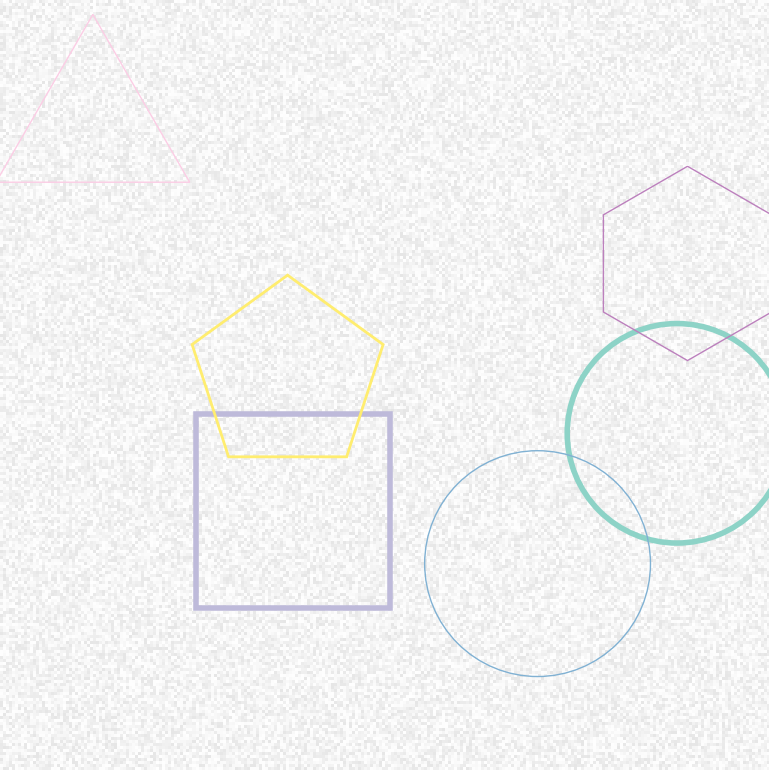[{"shape": "circle", "thickness": 2, "radius": 0.71, "center": [0.879, 0.437]}, {"shape": "square", "thickness": 2, "radius": 0.63, "center": [0.381, 0.336]}, {"shape": "circle", "thickness": 0.5, "radius": 0.73, "center": [0.698, 0.268]}, {"shape": "triangle", "thickness": 0.5, "radius": 0.73, "center": [0.121, 0.836]}, {"shape": "hexagon", "thickness": 0.5, "radius": 0.63, "center": [0.893, 0.658]}, {"shape": "pentagon", "thickness": 1, "radius": 0.65, "center": [0.374, 0.512]}]